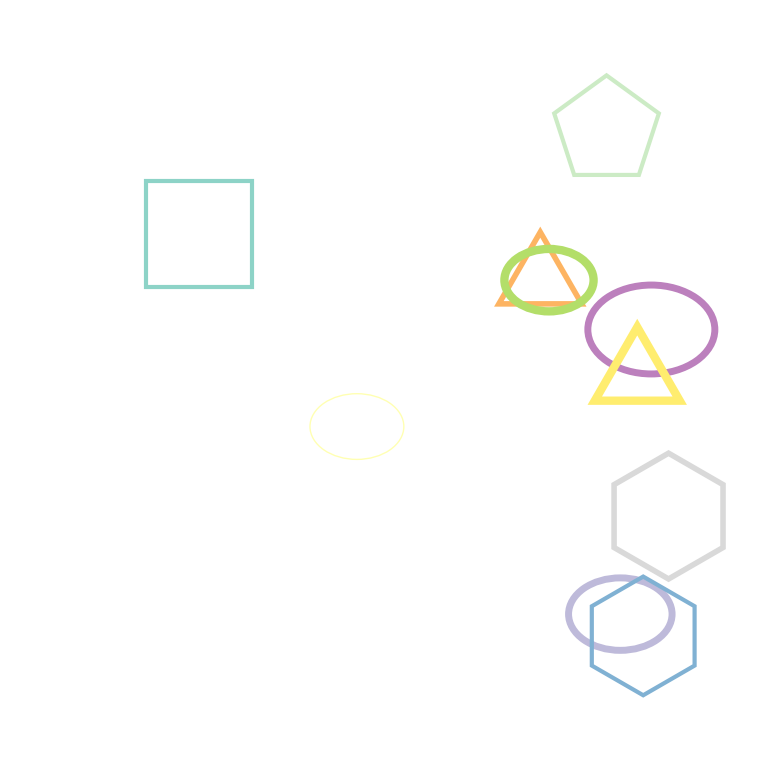[{"shape": "square", "thickness": 1.5, "radius": 0.34, "center": [0.258, 0.696]}, {"shape": "oval", "thickness": 0.5, "radius": 0.3, "center": [0.464, 0.446]}, {"shape": "oval", "thickness": 2.5, "radius": 0.34, "center": [0.806, 0.202]}, {"shape": "hexagon", "thickness": 1.5, "radius": 0.39, "center": [0.835, 0.174]}, {"shape": "triangle", "thickness": 2, "radius": 0.31, "center": [0.702, 0.636]}, {"shape": "oval", "thickness": 3, "radius": 0.29, "center": [0.713, 0.636]}, {"shape": "hexagon", "thickness": 2, "radius": 0.41, "center": [0.868, 0.33]}, {"shape": "oval", "thickness": 2.5, "radius": 0.41, "center": [0.846, 0.572]}, {"shape": "pentagon", "thickness": 1.5, "radius": 0.36, "center": [0.788, 0.831]}, {"shape": "triangle", "thickness": 3, "radius": 0.32, "center": [0.828, 0.511]}]